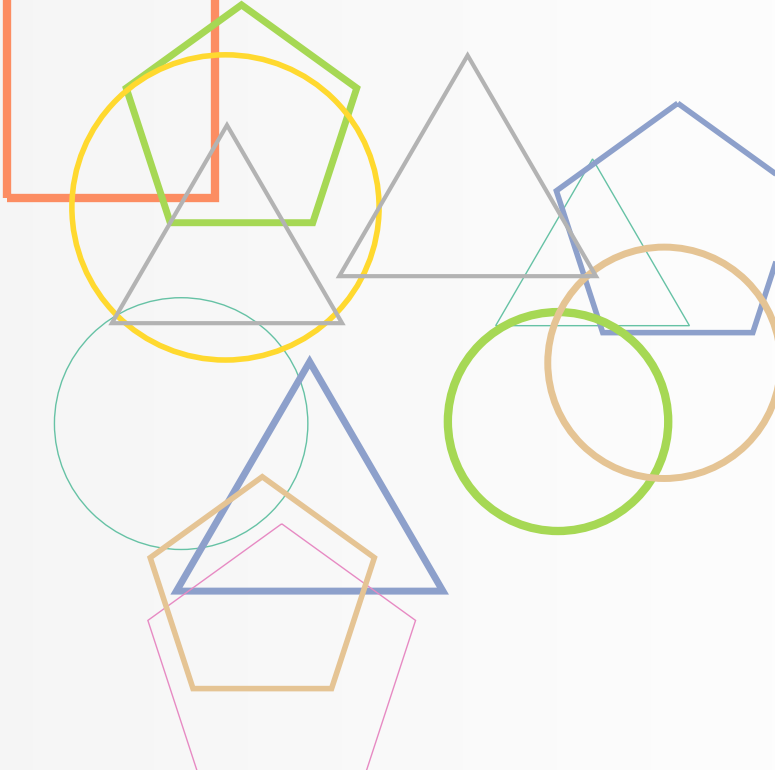[{"shape": "triangle", "thickness": 0.5, "radius": 0.72, "center": [0.765, 0.649]}, {"shape": "circle", "thickness": 0.5, "radius": 0.82, "center": [0.234, 0.45]}, {"shape": "square", "thickness": 3, "radius": 0.67, "center": [0.143, 0.877]}, {"shape": "pentagon", "thickness": 2, "radius": 0.82, "center": [0.875, 0.701]}, {"shape": "triangle", "thickness": 2.5, "radius": 0.99, "center": [0.4, 0.332]}, {"shape": "pentagon", "thickness": 0.5, "radius": 0.91, "center": [0.364, 0.138]}, {"shape": "pentagon", "thickness": 2.5, "radius": 0.78, "center": [0.312, 0.837]}, {"shape": "circle", "thickness": 3, "radius": 0.71, "center": [0.72, 0.453]}, {"shape": "circle", "thickness": 2, "radius": 0.99, "center": [0.291, 0.731]}, {"shape": "pentagon", "thickness": 2, "radius": 0.76, "center": [0.338, 0.229]}, {"shape": "circle", "thickness": 2.5, "radius": 0.75, "center": [0.857, 0.529]}, {"shape": "triangle", "thickness": 1.5, "radius": 0.96, "center": [0.603, 0.737]}, {"shape": "triangle", "thickness": 1.5, "radius": 0.86, "center": [0.293, 0.666]}]